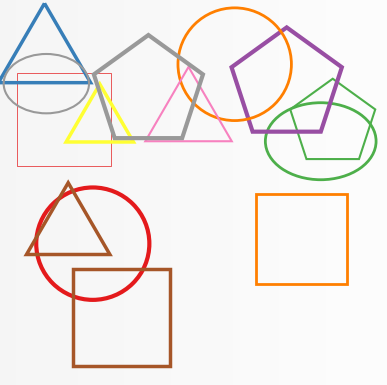[{"shape": "square", "thickness": 0.5, "radius": 0.61, "center": [0.165, 0.69]}, {"shape": "circle", "thickness": 3, "radius": 0.73, "center": [0.239, 0.367]}, {"shape": "triangle", "thickness": 2.5, "radius": 0.69, "center": [0.115, 0.854]}, {"shape": "pentagon", "thickness": 1.5, "radius": 0.58, "center": [0.859, 0.68]}, {"shape": "oval", "thickness": 2, "radius": 0.71, "center": [0.828, 0.633]}, {"shape": "pentagon", "thickness": 3, "radius": 0.75, "center": [0.74, 0.779]}, {"shape": "circle", "thickness": 2, "radius": 0.73, "center": [0.606, 0.833]}, {"shape": "square", "thickness": 2, "radius": 0.59, "center": [0.777, 0.38]}, {"shape": "triangle", "thickness": 2.5, "radius": 0.5, "center": [0.257, 0.681]}, {"shape": "square", "thickness": 2.5, "radius": 0.63, "center": [0.314, 0.176]}, {"shape": "triangle", "thickness": 2.5, "radius": 0.62, "center": [0.176, 0.401]}, {"shape": "triangle", "thickness": 1.5, "radius": 0.64, "center": [0.487, 0.698]}, {"shape": "oval", "thickness": 1.5, "radius": 0.55, "center": [0.12, 0.783]}, {"shape": "pentagon", "thickness": 3, "radius": 0.74, "center": [0.383, 0.761]}]